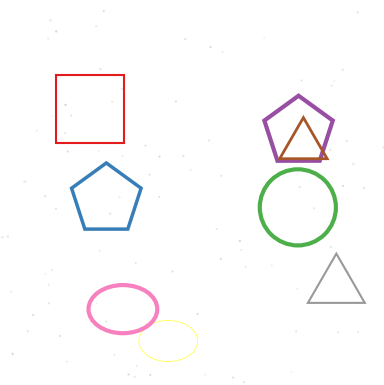[{"shape": "square", "thickness": 1.5, "radius": 0.44, "center": [0.235, 0.716]}, {"shape": "pentagon", "thickness": 2.5, "radius": 0.47, "center": [0.276, 0.482]}, {"shape": "circle", "thickness": 3, "radius": 0.49, "center": [0.774, 0.461]}, {"shape": "pentagon", "thickness": 3, "radius": 0.47, "center": [0.775, 0.658]}, {"shape": "oval", "thickness": 0.5, "radius": 0.38, "center": [0.437, 0.114]}, {"shape": "triangle", "thickness": 2, "radius": 0.36, "center": [0.788, 0.623]}, {"shape": "oval", "thickness": 3, "radius": 0.45, "center": [0.319, 0.197]}, {"shape": "triangle", "thickness": 1.5, "radius": 0.43, "center": [0.874, 0.256]}]